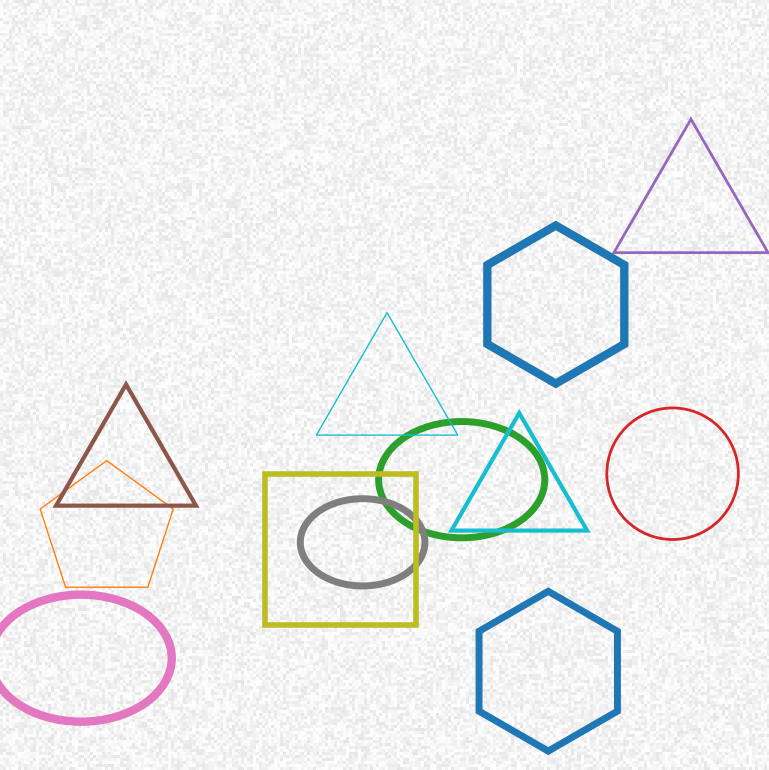[{"shape": "hexagon", "thickness": 2.5, "radius": 0.52, "center": [0.712, 0.128]}, {"shape": "hexagon", "thickness": 3, "radius": 0.51, "center": [0.722, 0.604]}, {"shape": "pentagon", "thickness": 0.5, "radius": 0.45, "center": [0.139, 0.311]}, {"shape": "oval", "thickness": 2.5, "radius": 0.54, "center": [0.6, 0.377]}, {"shape": "circle", "thickness": 1, "radius": 0.43, "center": [0.874, 0.385]}, {"shape": "triangle", "thickness": 1, "radius": 0.58, "center": [0.897, 0.73]}, {"shape": "triangle", "thickness": 1.5, "radius": 0.52, "center": [0.164, 0.396]}, {"shape": "oval", "thickness": 3, "radius": 0.59, "center": [0.105, 0.145]}, {"shape": "oval", "thickness": 2.5, "radius": 0.4, "center": [0.471, 0.296]}, {"shape": "square", "thickness": 2, "radius": 0.49, "center": [0.442, 0.286]}, {"shape": "triangle", "thickness": 1.5, "radius": 0.51, "center": [0.674, 0.362]}, {"shape": "triangle", "thickness": 0.5, "radius": 0.53, "center": [0.503, 0.488]}]